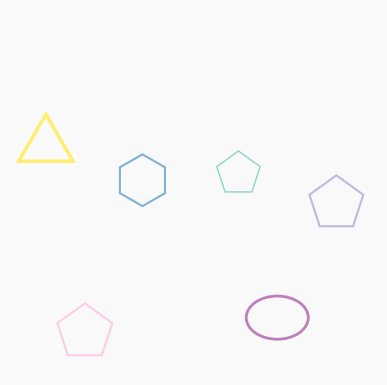[{"shape": "pentagon", "thickness": 1, "radius": 0.29, "center": [0.615, 0.549]}, {"shape": "pentagon", "thickness": 1.5, "radius": 0.37, "center": [0.868, 0.471]}, {"shape": "hexagon", "thickness": 1.5, "radius": 0.34, "center": [0.368, 0.532]}, {"shape": "pentagon", "thickness": 1.5, "radius": 0.37, "center": [0.219, 0.138]}, {"shape": "oval", "thickness": 2, "radius": 0.4, "center": [0.716, 0.175]}, {"shape": "triangle", "thickness": 2.5, "radius": 0.41, "center": [0.118, 0.622]}]